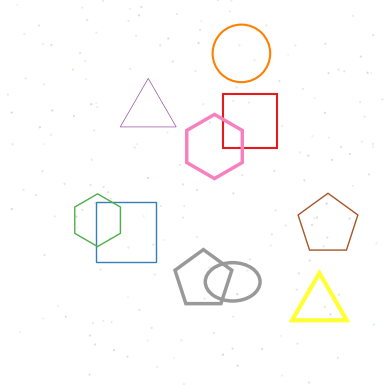[{"shape": "square", "thickness": 1.5, "radius": 0.35, "center": [0.65, 0.687]}, {"shape": "square", "thickness": 1, "radius": 0.39, "center": [0.328, 0.397]}, {"shape": "hexagon", "thickness": 1, "radius": 0.34, "center": [0.253, 0.428]}, {"shape": "triangle", "thickness": 0.5, "radius": 0.42, "center": [0.385, 0.712]}, {"shape": "circle", "thickness": 1.5, "radius": 0.37, "center": [0.627, 0.861]}, {"shape": "triangle", "thickness": 3, "radius": 0.41, "center": [0.83, 0.209]}, {"shape": "pentagon", "thickness": 1, "radius": 0.41, "center": [0.852, 0.416]}, {"shape": "hexagon", "thickness": 2.5, "radius": 0.42, "center": [0.557, 0.62]}, {"shape": "oval", "thickness": 2.5, "radius": 0.36, "center": [0.604, 0.268]}, {"shape": "pentagon", "thickness": 2.5, "radius": 0.39, "center": [0.528, 0.274]}]